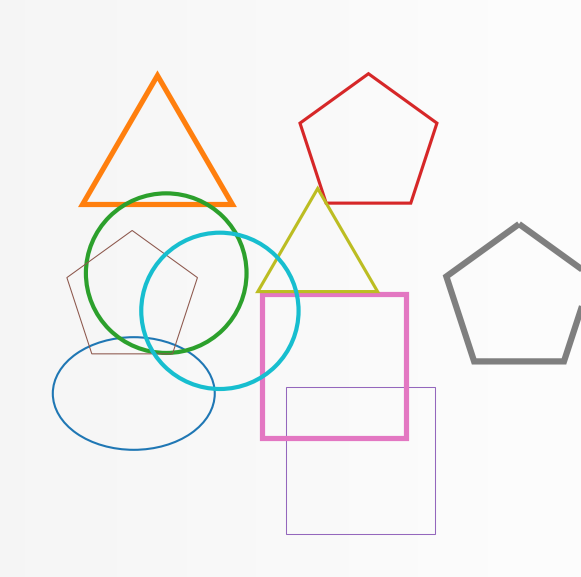[{"shape": "oval", "thickness": 1, "radius": 0.7, "center": [0.23, 0.318]}, {"shape": "triangle", "thickness": 2.5, "radius": 0.74, "center": [0.271, 0.719]}, {"shape": "circle", "thickness": 2, "radius": 0.69, "center": [0.286, 0.526]}, {"shape": "pentagon", "thickness": 1.5, "radius": 0.62, "center": [0.634, 0.748]}, {"shape": "square", "thickness": 0.5, "radius": 0.64, "center": [0.62, 0.201]}, {"shape": "pentagon", "thickness": 0.5, "radius": 0.59, "center": [0.227, 0.482]}, {"shape": "square", "thickness": 2.5, "radius": 0.62, "center": [0.575, 0.365]}, {"shape": "pentagon", "thickness": 3, "radius": 0.66, "center": [0.893, 0.48]}, {"shape": "triangle", "thickness": 1.5, "radius": 0.59, "center": [0.547, 0.554]}, {"shape": "circle", "thickness": 2, "radius": 0.68, "center": [0.378, 0.461]}]